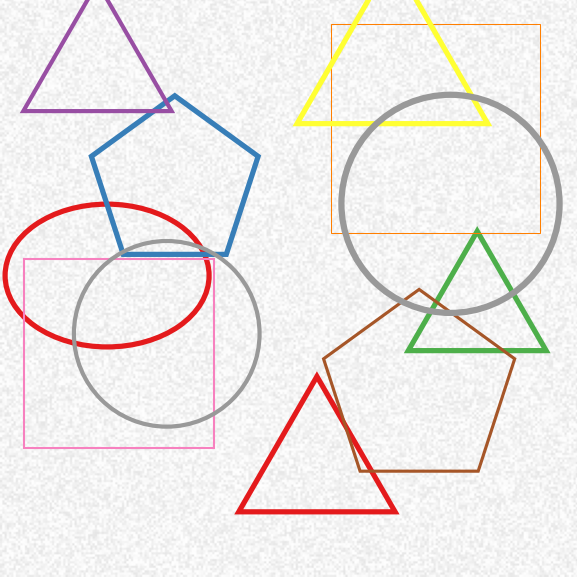[{"shape": "triangle", "thickness": 2.5, "radius": 0.78, "center": [0.549, 0.191]}, {"shape": "oval", "thickness": 2.5, "radius": 0.88, "center": [0.185, 0.522]}, {"shape": "pentagon", "thickness": 2.5, "radius": 0.76, "center": [0.303, 0.681]}, {"shape": "triangle", "thickness": 2.5, "radius": 0.69, "center": [0.826, 0.461]}, {"shape": "triangle", "thickness": 2, "radius": 0.74, "center": [0.169, 0.881]}, {"shape": "square", "thickness": 0.5, "radius": 0.91, "center": [0.754, 0.777]}, {"shape": "triangle", "thickness": 2.5, "radius": 0.95, "center": [0.679, 0.88]}, {"shape": "pentagon", "thickness": 1.5, "radius": 0.87, "center": [0.726, 0.324]}, {"shape": "square", "thickness": 1, "radius": 0.82, "center": [0.206, 0.387]}, {"shape": "circle", "thickness": 3, "radius": 0.94, "center": [0.78, 0.646]}, {"shape": "circle", "thickness": 2, "radius": 0.8, "center": [0.289, 0.421]}]